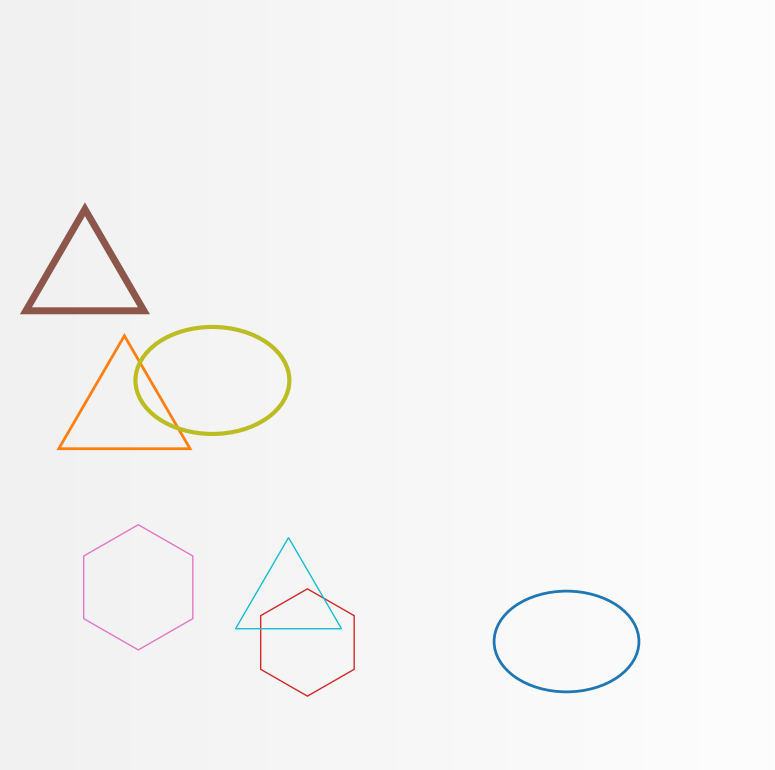[{"shape": "oval", "thickness": 1, "radius": 0.47, "center": [0.731, 0.167]}, {"shape": "triangle", "thickness": 1, "radius": 0.49, "center": [0.161, 0.466]}, {"shape": "hexagon", "thickness": 0.5, "radius": 0.35, "center": [0.397, 0.166]}, {"shape": "triangle", "thickness": 2.5, "radius": 0.44, "center": [0.11, 0.64]}, {"shape": "hexagon", "thickness": 0.5, "radius": 0.41, "center": [0.178, 0.237]}, {"shape": "oval", "thickness": 1.5, "radius": 0.5, "center": [0.274, 0.506]}, {"shape": "triangle", "thickness": 0.5, "radius": 0.39, "center": [0.372, 0.223]}]